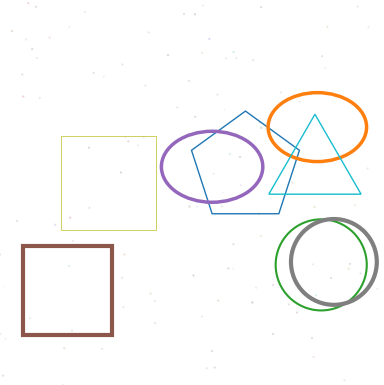[{"shape": "pentagon", "thickness": 1, "radius": 0.74, "center": [0.638, 0.564]}, {"shape": "oval", "thickness": 2.5, "radius": 0.64, "center": [0.824, 0.67]}, {"shape": "circle", "thickness": 1.5, "radius": 0.59, "center": [0.834, 0.312]}, {"shape": "oval", "thickness": 2.5, "radius": 0.66, "center": [0.551, 0.567]}, {"shape": "square", "thickness": 3, "radius": 0.58, "center": [0.175, 0.245]}, {"shape": "circle", "thickness": 3, "radius": 0.56, "center": [0.867, 0.32]}, {"shape": "square", "thickness": 0.5, "radius": 0.61, "center": [0.282, 0.524]}, {"shape": "triangle", "thickness": 1, "radius": 0.69, "center": [0.818, 0.565]}]